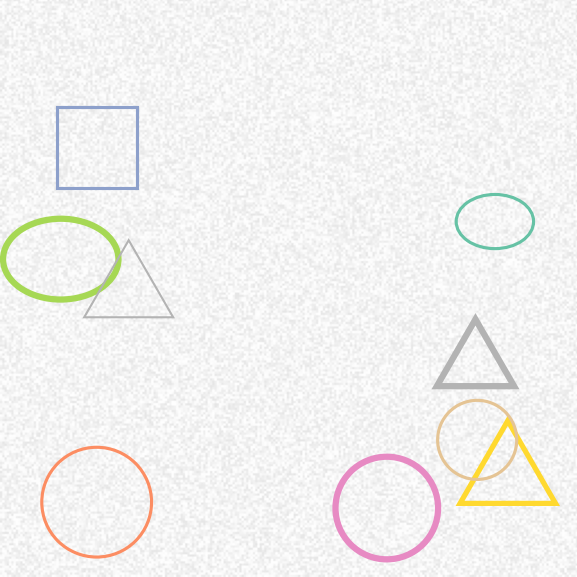[{"shape": "oval", "thickness": 1.5, "radius": 0.33, "center": [0.857, 0.616]}, {"shape": "circle", "thickness": 1.5, "radius": 0.48, "center": [0.167, 0.13]}, {"shape": "square", "thickness": 1.5, "radius": 0.35, "center": [0.168, 0.744]}, {"shape": "circle", "thickness": 3, "radius": 0.44, "center": [0.67, 0.119]}, {"shape": "oval", "thickness": 3, "radius": 0.5, "center": [0.105, 0.55]}, {"shape": "triangle", "thickness": 2.5, "radius": 0.48, "center": [0.879, 0.175]}, {"shape": "circle", "thickness": 1.5, "radius": 0.34, "center": [0.826, 0.237]}, {"shape": "triangle", "thickness": 3, "radius": 0.39, "center": [0.823, 0.369]}, {"shape": "triangle", "thickness": 1, "radius": 0.44, "center": [0.223, 0.494]}]